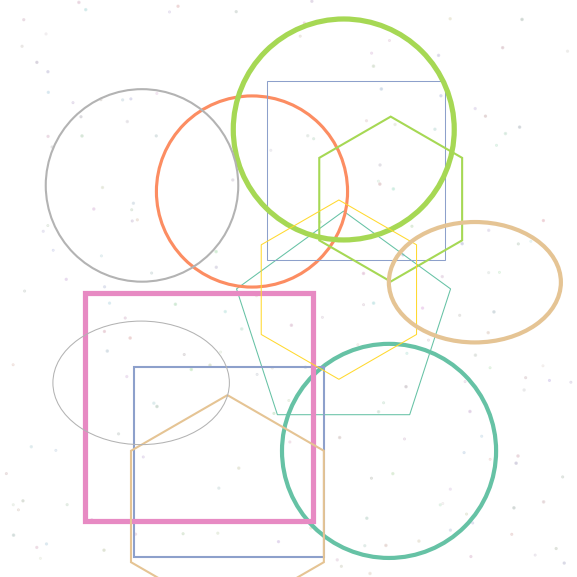[{"shape": "pentagon", "thickness": 0.5, "radius": 0.97, "center": [0.595, 0.439]}, {"shape": "circle", "thickness": 2, "radius": 0.93, "center": [0.674, 0.218]}, {"shape": "circle", "thickness": 1.5, "radius": 0.83, "center": [0.436, 0.668]}, {"shape": "square", "thickness": 0.5, "radius": 0.77, "center": [0.617, 0.704]}, {"shape": "square", "thickness": 1, "radius": 0.82, "center": [0.396, 0.2]}, {"shape": "square", "thickness": 2.5, "radius": 0.99, "center": [0.345, 0.294]}, {"shape": "hexagon", "thickness": 1, "radius": 0.71, "center": [0.677, 0.654]}, {"shape": "circle", "thickness": 2.5, "radius": 0.96, "center": [0.595, 0.775]}, {"shape": "hexagon", "thickness": 0.5, "radius": 0.78, "center": [0.587, 0.498]}, {"shape": "hexagon", "thickness": 1, "radius": 0.96, "center": [0.394, 0.122]}, {"shape": "oval", "thickness": 2, "radius": 0.74, "center": [0.822, 0.51]}, {"shape": "circle", "thickness": 1, "radius": 0.83, "center": [0.246, 0.678]}, {"shape": "oval", "thickness": 0.5, "radius": 0.76, "center": [0.244, 0.336]}]